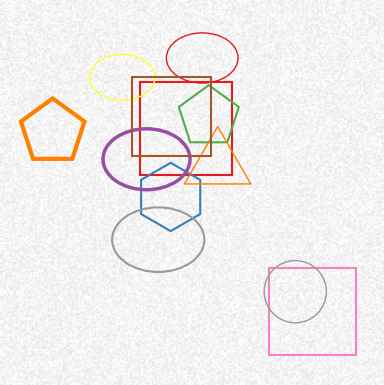[{"shape": "oval", "thickness": 1, "radius": 0.47, "center": [0.525, 0.849]}, {"shape": "square", "thickness": 1.5, "radius": 0.6, "center": [0.483, 0.666]}, {"shape": "hexagon", "thickness": 1.5, "radius": 0.44, "center": [0.443, 0.488]}, {"shape": "pentagon", "thickness": 1.5, "radius": 0.41, "center": [0.542, 0.697]}, {"shape": "oval", "thickness": 2.5, "radius": 0.56, "center": [0.381, 0.586]}, {"shape": "pentagon", "thickness": 3, "radius": 0.43, "center": [0.137, 0.658]}, {"shape": "triangle", "thickness": 1, "radius": 0.5, "center": [0.565, 0.572]}, {"shape": "oval", "thickness": 1, "radius": 0.42, "center": [0.318, 0.799]}, {"shape": "square", "thickness": 1.5, "radius": 0.51, "center": [0.445, 0.696]}, {"shape": "square", "thickness": 1.5, "radius": 0.57, "center": [0.813, 0.192]}, {"shape": "oval", "thickness": 1.5, "radius": 0.6, "center": [0.411, 0.377]}, {"shape": "circle", "thickness": 1, "radius": 0.4, "center": [0.767, 0.242]}]